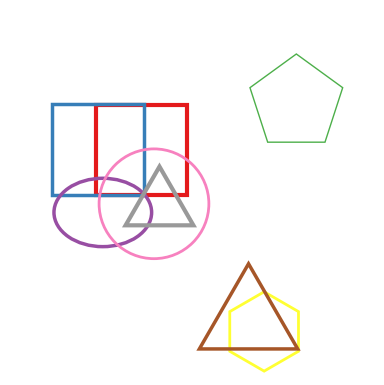[{"shape": "square", "thickness": 3, "radius": 0.58, "center": [0.368, 0.611]}, {"shape": "square", "thickness": 2.5, "radius": 0.59, "center": [0.254, 0.612]}, {"shape": "pentagon", "thickness": 1, "radius": 0.63, "center": [0.77, 0.733]}, {"shape": "oval", "thickness": 2.5, "radius": 0.63, "center": [0.267, 0.448]}, {"shape": "hexagon", "thickness": 2, "radius": 0.52, "center": [0.686, 0.139]}, {"shape": "triangle", "thickness": 2.5, "radius": 0.74, "center": [0.646, 0.167]}, {"shape": "circle", "thickness": 2, "radius": 0.71, "center": [0.4, 0.471]}, {"shape": "triangle", "thickness": 3, "radius": 0.51, "center": [0.414, 0.466]}]